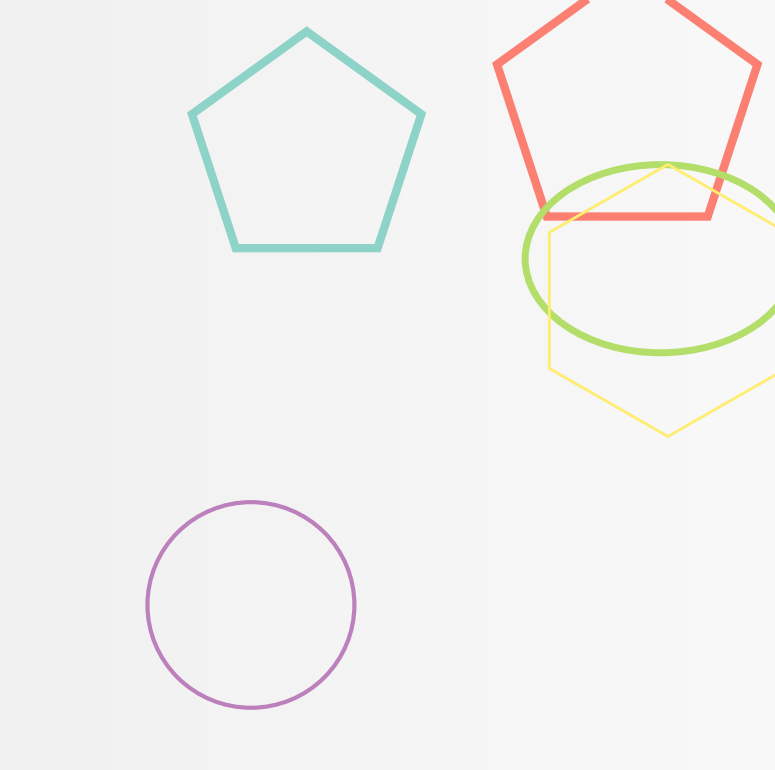[{"shape": "pentagon", "thickness": 3, "radius": 0.78, "center": [0.396, 0.804]}, {"shape": "pentagon", "thickness": 3, "radius": 0.88, "center": [0.809, 0.862]}, {"shape": "oval", "thickness": 2.5, "radius": 0.87, "center": [0.852, 0.664]}, {"shape": "circle", "thickness": 1.5, "radius": 0.67, "center": [0.324, 0.214]}, {"shape": "hexagon", "thickness": 1, "radius": 0.88, "center": [0.862, 0.61]}]